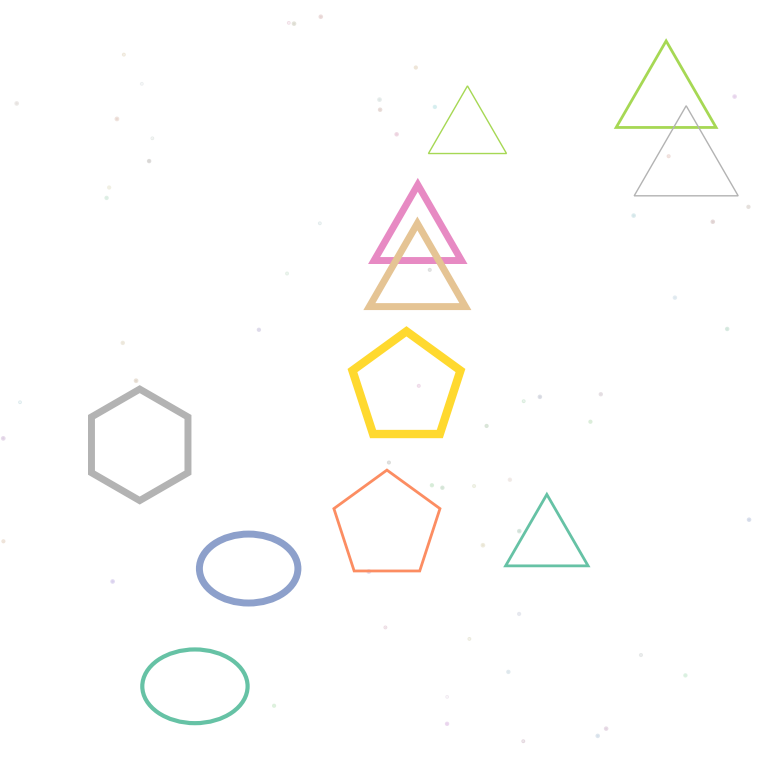[{"shape": "oval", "thickness": 1.5, "radius": 0.34, "center": [0.253, 0.109]}, {"shape": "triangle", "thickness": 1, "radius": 0.31, "center": [0.71, 0.296]}, {"shape": "pentagon", "thickness": 1, "radius": 0.36, "center": [0.503, 0.317]}, {"shape": "oval", "thickness": 2.5, "radius": 0.32, "center": [0.323, 0.262]}, {"shape": "triangle", "thickness": 2.5, "radius": 0.33, "center": [0.543, 0.694]}, {"shape": "triangle", "thickness": 1, "radius": 0.37, "center": [0.865, 0.872]}, {"shape": "triangle", "thickness": 0.5, "radius": 0.29, "center": [0.607, 0.83]}, {"shape": "pentagon", "thickness": 3, "radius": 0.37, "center": [0.528, 0.496]}, {"shape": "triangle", "thickness": 2.5, "radius": 0.36, "center": [0.542, 0.638]}, {"shape": "triangle", "thickness": 0.5, "radius": 0.39, "center": [0.891, 0.785]}, {"shape": "hexagon", "thickness": 2.5, "radius": 0.36, "center": [0.181, 0.422]}]